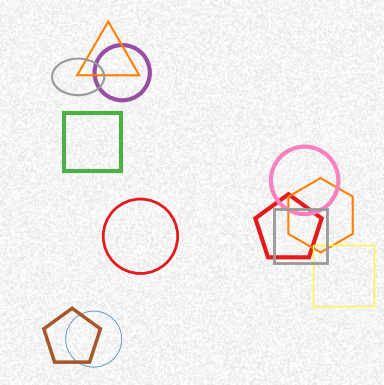[{"shape": "pentagon", "thickness": 3, "radius": 0.45, "center": [0.749, 0.405]}, {"shape": "circle", "thickness": 2, "radius": 0.48, "center": [0.365, 0.386]}, {"shape": "circle", "thickness": 0.5, "radius": 0.36, "center": [0.243, 0.119]}, {"shape": "square", "thickness": 3, "radius": 0.37, "center": [0.241, 0.631]}, {"shape": "circle", "thickness": 3, "radius": 0.36, "center": [0.317, 0.811]}, {"shape": "hexagon", "thickness": 1.5, "radius": 0.48, "center": [0.833, 0.441]}, {"shape": "triangle", "thickness": 1.5, "radius": 0.47, "center": [0.281, 0.851]}, {"shape": "square", "thickness": 1, "radius": 0.4, "center": [0.891, 0.284]}, {"shape": "pentagon", "thickness": 2.5, "radius": 0.39, "center": [0.187, 0.122]}, {"shape": "circle", "thickness": 3, "radius": 0.44, "center": [0.791, 0.532]}, {"shape": "oval", "thickness": 1.5, "radius": 0.34, "center": [0.203, 0.8]}, {"shape": "square", "thickness": 2, "radius": 0.35, "center": [0.78, 0.387]}]